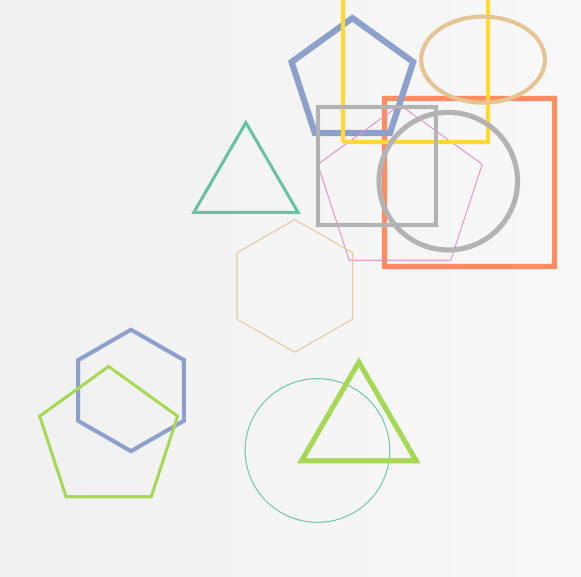[{"shape": "circle", "thickness": 0.5, "radius": 0.62, "center": [0.546, 0.219]}, {"shape": "triangle", "thickness": 1.5, "radius": 0.52, "center": [0.423, 0.683]}, {"shape": "square", "thickness": 2.5, "radius": 0.73, "center": [0.807, 0.684]}, {"shape": "hexagon", "thickness": 2, "radius": 0.53, "center": [0.225, 0.323]}, {"shape": "pentagon", "thickness": 3, "radius": 0.55, "center": [0.606, 0.858]}, {"shape": "pentagon", "thickness": 0.5, "radius": 0.74, "center": [0.688, 0.669]}, {"shape": "triangle", "thickness": 2.5, "radius": 0.57, "center": [0.617, 0.258]}, {"shape": "pentagon", "thickness": 1.5, "radius": 0.62, "center": [0.187, 0.24]}, {"shape": "square", "thickness": 2, "radius": 0.63, "center": [0.715, 0.878]}, {"shape": "hexagon", "thickness": 0.5, "radius": 0.57, "center": [0.507, 0.504]}, {"shape": "oval", "thickness": 2, "radius": 0.53, "center": [0.831, 0.896]}, {"shape": "square", "thickness": 2, "radius": 0.51, "center": [0.649, 0.712]}, {"shape": "circle", "thickness": 2.5, "radius": 0.6, "center": [0.771, 0.685]}]